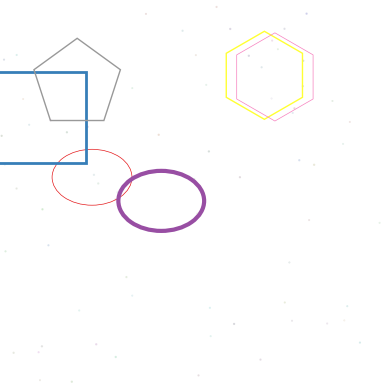[{"shape": "oval", "thickness": 0.5, "radius": 0.52, "center": [0.239, 0.54]}, {"shape": "square", "thickness": 2, "radius": 0.59, "center": [0.104, 0.694]}, {"shape": "oval", "thickness": 3, "radius": 0.56, "center": [0.419, 0.478]}, {"shape": "hexagon", "thickness": 1, "radius": 0.57, "center": [0.687, 0.804]}, {"shape": "hexagon", "thickness": 0.5, "radius": 0.57, "center": [0.714, 0.8]}, {"shape": "pentagon", "thickness": 1, "radius": 0.59, "center": [0.2, 0.782]}]